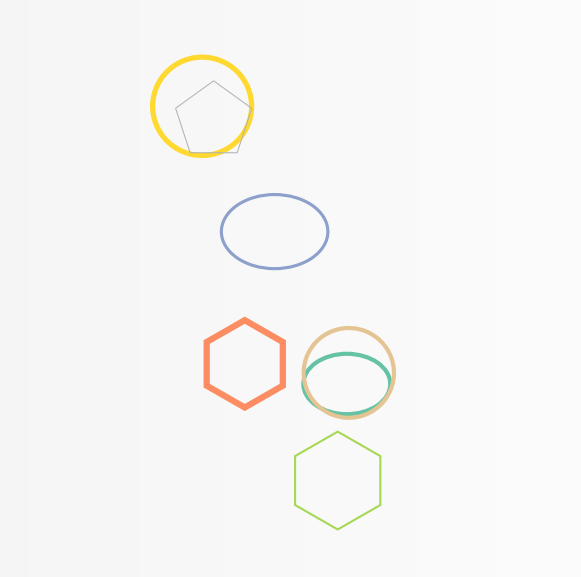[{"shape": "oval", "thickness": 2, "radius": 0.37, "center": [0.597, 0.334]}, {"shape": "hexagon", "thickness": 3, "radius": 0.38, "center": [0.421, 0.369]}, {"shape": "oval", "thickness": 1.5, "radius": 0.46, "center": [0.472, 0.598]}, {"shape": "hexagon", "thickness": 1, "radius": 0.42, "center": [0.581, 0.167]}, {"shape": "circle", "thickness": 2.5, "radius": 0.43, "center": [0.348, 0.815]}, {"shape": "circle", "thickness": 2, "radius": 0.39, "center": [0.6, 0.353]}, {"shape": "pentagon", "thickness": 0.5, "radius": 0.34, "center": [0.368, 0.79]}]